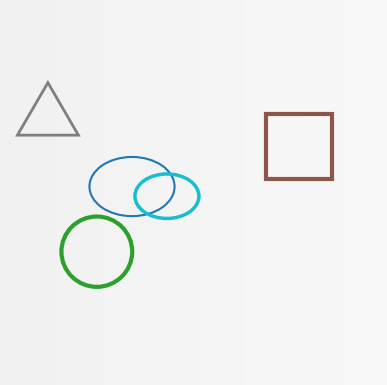[{"shape": "oval", "thickness": 1.5, "radius": 0.55, "center": [0.341, 0.515]}, {"shape": "circle", "thickness": 3, "radius": 0.46, "center": [0.25, 0.346]}, {"shape": "square", "thickness": 3, "radius": 0.43, "center": [0.771, 0.619]}, {"shape": "triangle", "thickness": 2, "radius": 0.45, "center": [0.124, 0.694]}, {"shape": "oval", "thickness": 2.5, "radius": 0.41, "center": [0.431, 0.49]}]